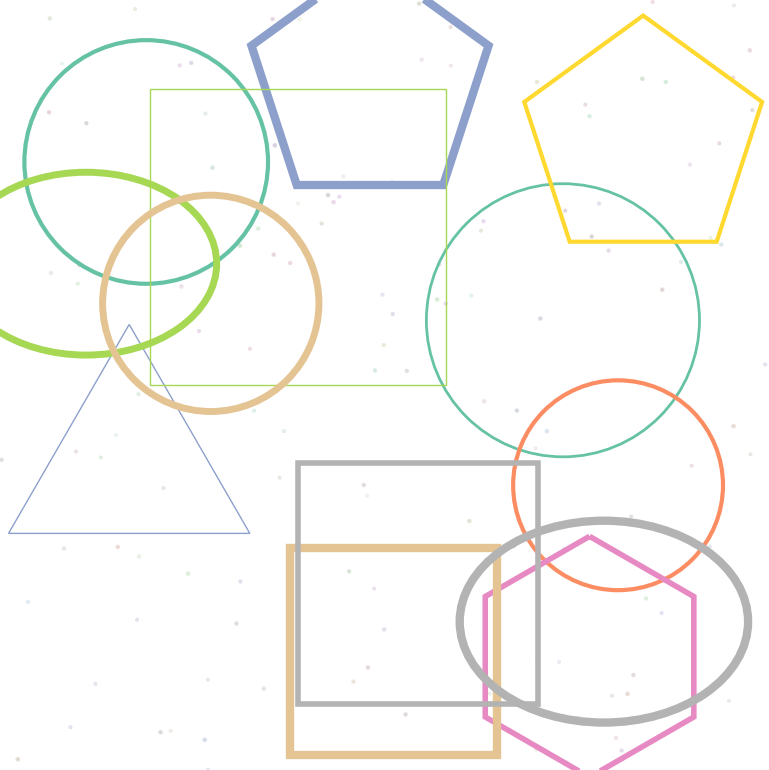[{"shape": "circle", "thickness": 1, "radius": 0.89, "center": [0.731, 0.584]}, {"shape": "circle", "thickness": 1.5, "radius": 0.79, "center": [0.19, 0.79]}, {"shape": "circle", "thickness": 1.5, "radius": 0.68, "center": [0.803, 0.37]}, {"shape": "triangle", "thickness": 0.5, "radius": 0.9, "center": [0.168, 0.398]}, {"shape": "pentagon", "thickness": 3, "radius": 0.81, "center": [0.481, 0.891]}, {"shape": "hexagon", "thickness": 2, "radius": 0.78, "center": [0.766, 0.147]}, {"shape": "oval", "thickness": 2.5, "radius": 0.85, "center": [0.112, 0.658]}, {"shape": "square", "thickness": 0.5, "radius": 0.96, "center": [0.386, 0.692]}, {"shape": "pentagon", "thickness": 1.5, "radius": 0.81, "center": [0.835, 0.817]}, {"shape": "circle", "thickness": 2.5, "radius": 0.7, "center": [0.274, 0.606]}, {"shape": "square", "thickness": 3, "radius": 0.67, "center": [0.511, 0.153]}, {"shape": "square", "thickness": 2, "radius": 0.78, "center": [0.543, 0.242]}, {"shape": "oval", "thickness": 3, "radius": 0.94, "center": [0.784, 0.193]}]